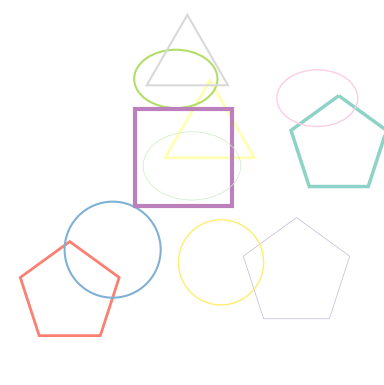[{"shape": "pentagon", "thickness": 2.5, "radius": 0.65, "center": [0.88, 0.621]}, {"shape": "triangle", "thickness": 2, "radius": 0.67, "center": [0.545, 0.657]}, {"shape": "pentagon", "thickness": 0.5, "radius": 0.73, "center": [0.77, 0.29]}, {"shape": "pentagon", "thickness": 2, "radius": 0.68, "center": [0.181, 0.238]}, {"shape": "circle", "thickness": 1.5, "radius": 0.62, "center": [0.293, 0.352]}, {"shape": "oval", "thickness": 1.5, "radius": 0.54, "center": [0.457, 0.795]}, {"shape": "oval", "thickness": 1, "radius": 0.53, "center": [0.824, 0.745]}, {"shape": "triangle", "thickness": 1.5, "radius": 0.61, "center": [0.487, 0.839]}, {"shape": "square", "thickness": 3, "radius": 0.63, "center": [0.477, 0.59]}, {"shape": "oval", "thickness": 0.5, "radius": 0.63, "center": [0.498, 0.569]}, {"shape": "circle", "thickness": 1, "radius": 0.55, "center": [0.574, 0.319]}]